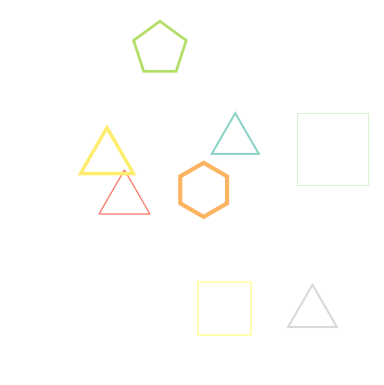[{"shape": "triangle", "thickness": 1.5, "radius": 0.35, "center": [0.611, 0.636]}, {"shape": "square", "thickness": 1.5, "radius": 0.34, "center": [0.584, 0.2]}, {"shape": "triangle", "thickness": 1, "radius": 0.38, "center": [0.323, 0.482]}, {"shape": "hexagon", "thickness": 3, "radius": 0.35, "center": [0.529, 0.507]}, {"shape": "pentagon", "thickness": 2, "radius": 0.36, "center": [0.415, 0.873]}, {"shape": "triangle", "thickness": 1.5, "radius": 0.37, "center": [0.812, 0.187]}, {"shape": "square", "thickness": 0.5, "radius": 0.46, "center": [0.864, 0.613]}, {"shape": "triangle", "thickness": 2.5, "radius": 0.4, "center": [0.278, 0.589]}]